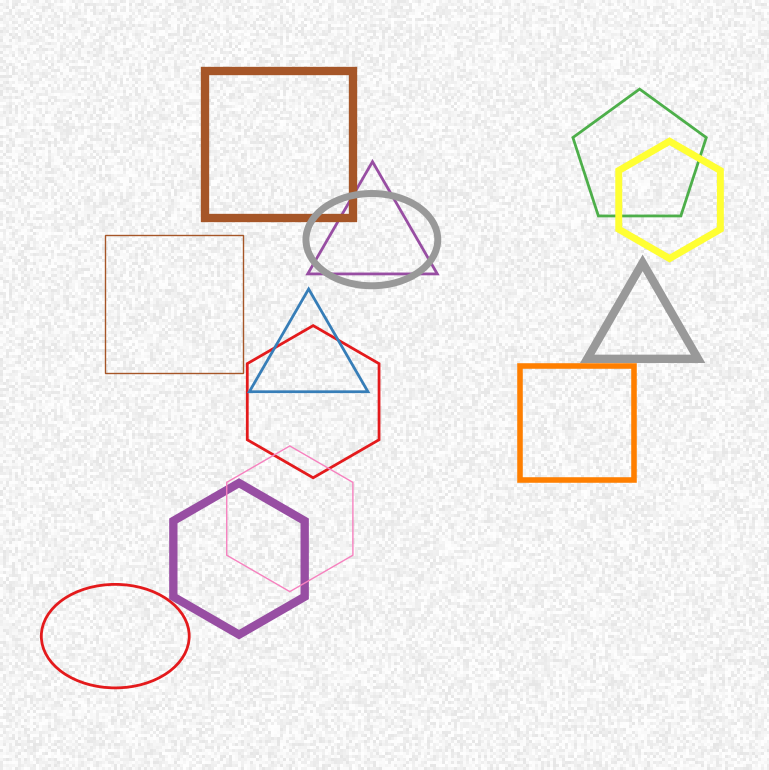[{"shape": "oval", "thickness": 1, "radius": 0.48, "center": [0.15, 0.174]}, {"shape": "hexagon", "thickness": 1, "radius": 0.49, "center": [0.407, 0.478]}, {"shape": "triangle", "thickness": 1, "radius": 0.44, "center": [0.401, 0.536]}, {"shape": "pentagon", "thickness": 1, "radius": 0.46, "center": [0.831, 0.793]}, {"shape": "triangle", "thickness": 1, "radius": 0.49, "center": [0.484, 0.693]}, {"shape": "hexagon", "thickness": 3, "radius": 0.49, "center": [0.31, 0.274]}, {"shape": "square", "thickness": 2, "radius": 0.37, "center": [0.749, 0.451]}, {"shape": "hexagon", "thickness": 2.5, "radius": 0.38, "center": [0.87, 0.74]}, {"shape": "square", "thickness": 3, "radius": 0.48, "center": [0.362, 0.812]}, {"shape": "square", "thickness": 0.5, "radius": 0.45, "center": [0.226, 0.605]}, {"shape": "hexagon", "thickness": 0.5, "radius": 0.47, "center": [0.376, 0.326]}, {"shape": "triangle", "thickness": 3, "radius": 0.42, "center": [0.835, 0.576]}, {"shape": "oval", "thickness": 2.5, "radius": 0.43, "center": [0.483, 0.689]}]